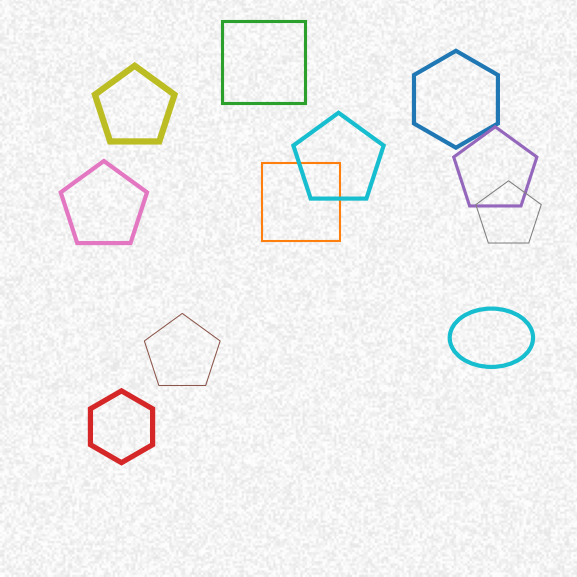[{"shape": "hexagon", "thickness": 2, "radius": 0.42, "center": [0.789, 0.827]}, {"shape": "square", "thickness": 1, "radius": 0.34, "center": [0.521, 0.649]}, {"shape": "square", "thickness": 1.5, "radius": 0.36, "center": [0.456, 0.892]}, {"shape": "hexagon", "thickness": 2.5, "radius": 0.31, "center": [0.21, 0.26]}, {"shape": "pentagon", "thickness": 1.5, "radius": 0.38, "center": [0.858, 0.704]}, {"shape": "pentagon", "thickness": 0.5, "radius": 0.35, "center": [0.316, 0.387]}, {"shape": "pentagon", "thickness": 2, "radius": 0.39, "center": [0.18, 0.642]}, {"shape": "pentagon", "thickness": 0.5, "radius": 0.3, "center": [0.881, 0.627]}, {"shape": "pentagon", "thickness": 3, "radius": 0.36, "center": [0.233, 0.813]}, {"shape": "pentagon", "thickness": 2, "radius": 0.41, "center": [0.586, 0.722]}, {"shape": "oval", "thickness": 2, "radius": 0.36, "center": [0.851, 0.414]}]